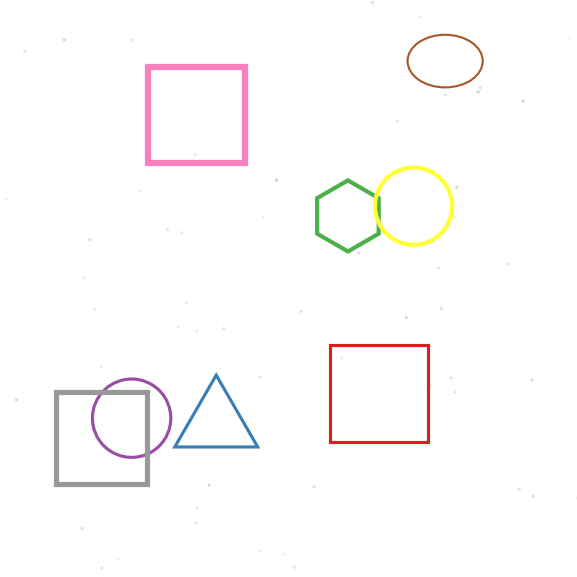[{"shape": "square", "thickness": 1.5, "radius": 0.42, "center": [0.656, 0.318]}, {"shape": "triangle", "thickness": 1.5, "radius": 0.41, "center": [0.374, 0.267]}, {"shape": "hexagon", "thickness": 2, "radius": 0.31, "center": [0.602, 0.625]}, {"shape": "circle", "thickness": 1.5, "radius": 0.34, "center": [0.228, 0.275]}, {"shape": "circle", "thickness": 2, "radius": 0.33, "center": [0.716, 0.642]}, {"shape": "oval", "thickness": 1, "radius": 0.33, "center": [0.771, 0.893]}, {"shape": "square", "thickness": 3, "radius": 0.42, "center": [0.341, 0.8]}, {"shape": "square", "thickness": 2.5, "radius": 0.4, "center": [0.176, 0.241]}]